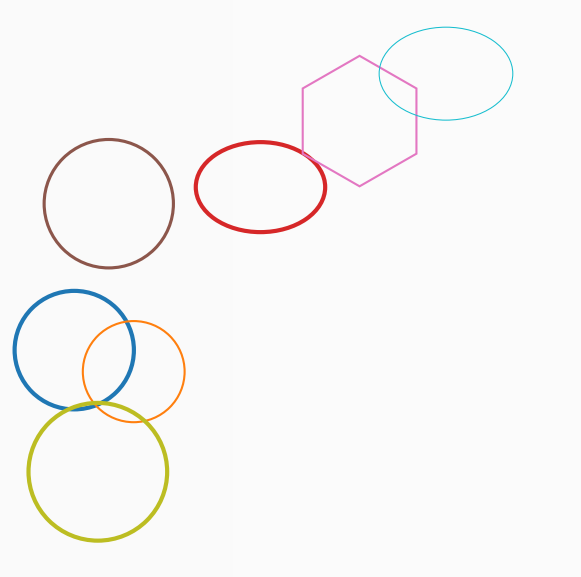[{"shape": "circle", "thickness": 2, "radius": 0.51, "center": [0.128, 0.393]}, {"shape": "circle", "thickness": 1, "radius": 0.44, "center": [0.23, 0.356]}, {"shape": "oval", "thickness": 2, "radius": 0.56, "center": [0.448, 0.675]}, {"shape": "circle", "thickness": 1.5, "radius": 0.56, "center": [0.187, 0.646]}, {"shape": "hexagon", "thickness": 1, "radius": 0.56, "center": [0.619, 0.789]}, {"shape": "circle", "thickness": 2, "radius": 0.6, "center": [0.168, 0.182]}, {"shape": "oval", "thickness": 0.5, "radius": 0.57, "center": [0.767, 0.872]}]